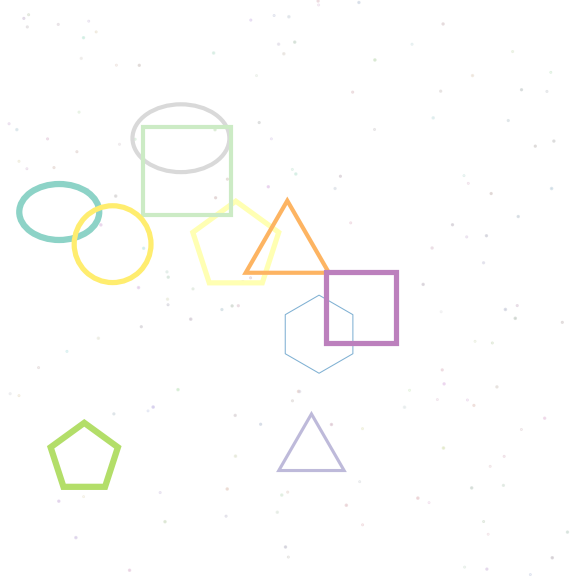[{"shape": "oval", "thickness": 3, "radius": 0.35, "center": [0.103, 0.632]}, {"shape": "pentagon", "thickness": 2.5, "radius": 0.39, "center": [0.408, 0.573]}, {"shape": "triangle", "thickness": 1.5, "radius": 0.33, "center": [0.539, 0.217]}, {"shape": "hexagon", "thickness": 0.5, "radius": 0.34, "center": [0.552, 0.42]}, {"shape": "triangle", "thickness": 2, "radius": 0.42, "center": [0.497, 0.568]}, {"shape": "pentagon", "thickness": 3, "radius": 0.31, "center": [0.146, 0.206]}, {"shape": "oval", "thickness": 2, "radius": 0.42, "center": [0.313, 0.76]}, {"shape": "square", "thickness": 2.5, "radius": 0.31, "center": [0.625, 0.466]}, {"shape": "square", "thickness": 2, "radius": 0.38, "center": [0.324, 0.703]}, {"shape": "circle", "thickness": 2.5, "radius": 0.33, "center": [0.195, 0.576]}]